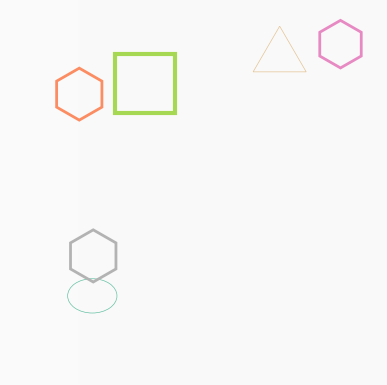[{"shape": "oval", "thickness": 0.5, "radius": 0.32, "center": [0.238, 0.232]}, {"shape": "hexagon", "thickness": 2, "radius": 0.34, "center": [0.205, 0.756]}, {"shape": "hexagon", "thickness": 2, "radius": 0.31, "center": [0.879, 0.885]}, {"shape": "square", "thickness": 3, "radius": 0.39, "center": [0.374, 0.783]}, {"shape": "triangle", "thickness": 0.5, "radius": 0.4, "center": [0.722, 0.853]}, {"shape": "hexagon", "thickness": 2, "radius": 0.34, "center": [0.241, 0.335]}]